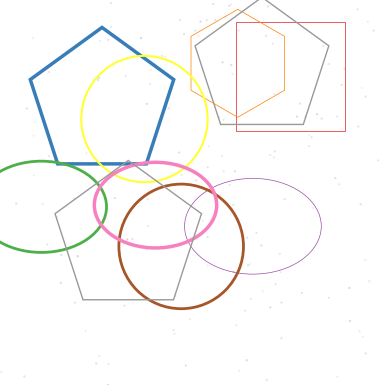[{"shape": "square", "thickness": 0.5, "radius": 0.71, "center": [0.755, 0.802]}, {"shape": "pentagon", "thickness": 2.5, "radius": 0.98, "center": [0.265, 0.733]}, {"shape": "oval", "thickness": 2, "radius": 0.85, "center": [0.107, 0.463]}, {"shape": "oval", "thickness": 0.5, "radius": 0.89, "center": [0.657, 0.412]}, {"shape": "hexagon", "thickness": 0.5, "radius": 0.7, "center": [0.618, 0.836]}, {"shape": "circle", "thickness": 1.5, "radius": 0.82, "center": [0.375, 0.691]}, {"shape": "circle", "thickness": 2, "radius": 0.81, "center": [0.471, 0.36]}, {"shape": "oval", "thickness": 2.5, "radius": 0.79, "center": [0.404, 0.467]}, {"shape": "pentagon", "thickness": 1, "radius": 1.0, "center": [0.333, 0.383]}, {"shape": "pentagon", "thickness": 1, "radius": 0.91, "center": [0.68, 0.825]}]